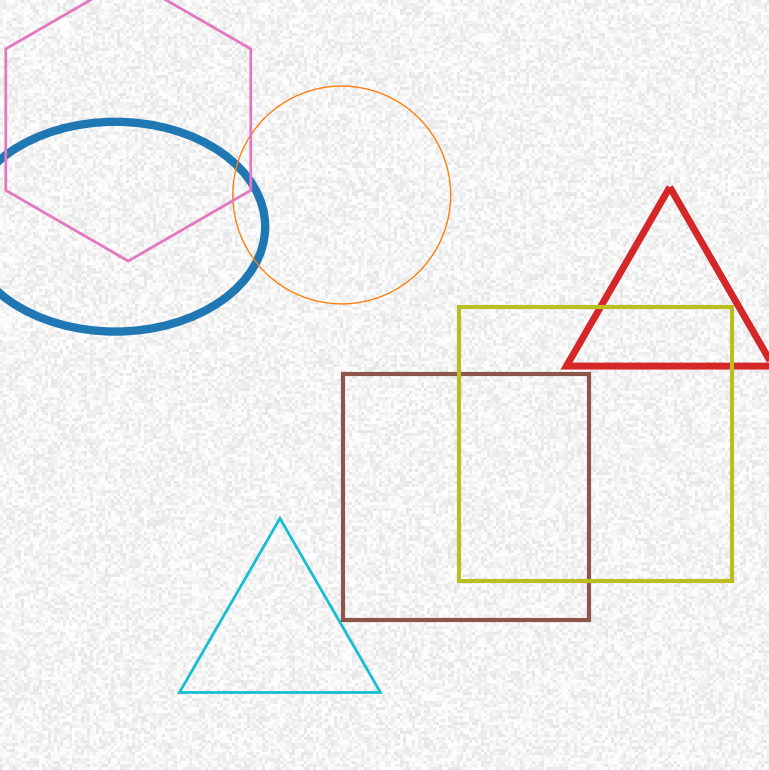[{"shape": "oval", "thickness": 3, "radius": 0.97, "center": [0.15, 0.706]}, {"shape": "circle", "thickness": 0.5, "radius": 0.71, "center": [0.444, 0.747]}, {"shape": "triangle", "thickness": 2.5, "radius": 0.77, "center": [0.87, 0.602]}, {"shape": "square", "thickness": 1.5, "radius": 0.8, "center": [0.605, 0.354]}, {"shape": "hexagon", "thickness": 1, "radius": 0.92, "center": [0.167, 0.845]}, {"shape": "square", "thickness": 1.5, "radius": 0.89, "center": [0.773, 0.423]}, {"shape": "triangle", "thickness": 1, "radius": 0.75, "center": [0.364, 0.176]}]